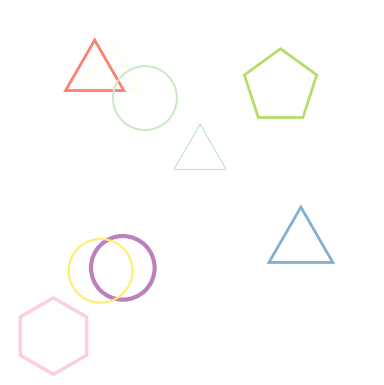[{"shape": "triangle", "thickness": 0.5, "radius": 0.39, "center": [0.52, 0.599]}, {"shape": "triangle", "thickness": 0.5, "radius": 0.44, "center": [0.287, 0.81]}, {"shape": "triangle", "thickness": 2, "radius": 0.44, "center": [0.246, 0.809]}, {"shape": "triangle", "thickness": 2, "radius": 0.48, "center": [0.782, 0.366]}, {"shape": "pentagon", "thickness": 2, "radius": 0.49, "center": [0.729, 0.775]}, {"shape": "hexagon", "thickness": 2.5, "radius": 0.5, "center": [0.139, 0.127]}, {"shape": "circle", "thickness": 3, "radius": 0.41, "center": [0.319, 0.304]}, {"shape": "circle", "thickness": 1.5, "radius": 0.42, "center": [0.376, 0.745]}, {"shape": "circle", "thickness": 1.5, "radius": 0.41, "center": [0.261, 0.297]}]